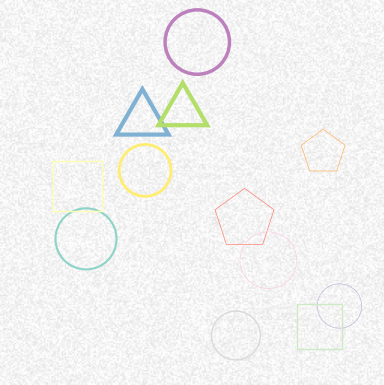[{"shape": "circle", "thickness": 1.5, "radius": 0.4, "center": [0.223, 0.38]}, {"shape": "square", "thickness": 1, "radius": 0.32, "center": [0.201, 0.518]}, {"shape": "circle", "thickness": 0.5, "radius": 0.29, "center": [0.882, 0.205]}, {"shape": "pentagon", "thickness": 0.5, "radius": 0.4, "center": [0.635, 0.43]}, {"shape": "triangle", "thickness": 3, "radius": 0.39, "center": [0.37, 0.69]}, {"shape": "pentagon", "thickness": 0.5, "radius": 0.3, "center": [0.839, 0.604]}, {"shape": "triangle", "thickness": 3, "radius": 0.37, "center": [0.475, 0.711]}, {"shape": "circle", "thickness": 0.5, "radius": 0.37, "center": [0.697, 0.324]}, {"shape": "circle", "thickness": 1, "radius": 0.32, "center": [0.613, 0.129]}, {"shape": "circle", "thickness": 2.5, "radius": 0.42, "center": [0.512, 0.891]}, {"shape": "square", "thickness": 1, "radius": 0.29, "center": [0.829, 0.153]}, {"shape": "circle", "thickness": 2, "radius": 0.34, "center": [0.377, 0.557]}]